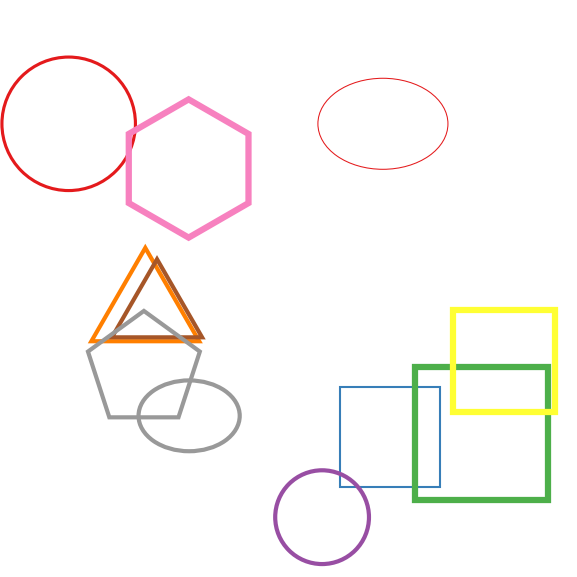[{"shape": "oval", "thickness": 0.5, "radius": 0.56, "center": [0.663, 0.785]}, {"shape": "circle", "thickness": 1.5, "radius": 0.58, "center": [0.119, 0.785]}, {"shape": "square", "thickness": 1, "radius": 0.43, "center": [0.676, 0.242]}, {"shape": "square", "thickness": 3, "radius": 0.58, "center": [0.834, 0.248]}, {"shape": "circle", "thickness": 2, "radius": 0.41, "center": [0.558, 0.104]}, {"shape": "triangle", "thickness": 2, "radius": 0.54, "center": [0.252, 0.462]}, {"shape": "square", "thickness": 3, "radius": 0.44, "center": [0.873, 0.373]}, {"shape": "triangle", "thickness": 2, "radius": 0.45, "center": [0.272, 0.46]}, {"shape": "hexagon", "thickness": 3, "radius": 0.6, "center": [0.327, 0.707]}, {"shape": "pentagon", "thickness": 2, "radius": 0.51, "center": [0.249, 0.359]}, {"shape": "oval", "thickness": 2, "radius": 0.44, "center": [0.327, 0.279]}]